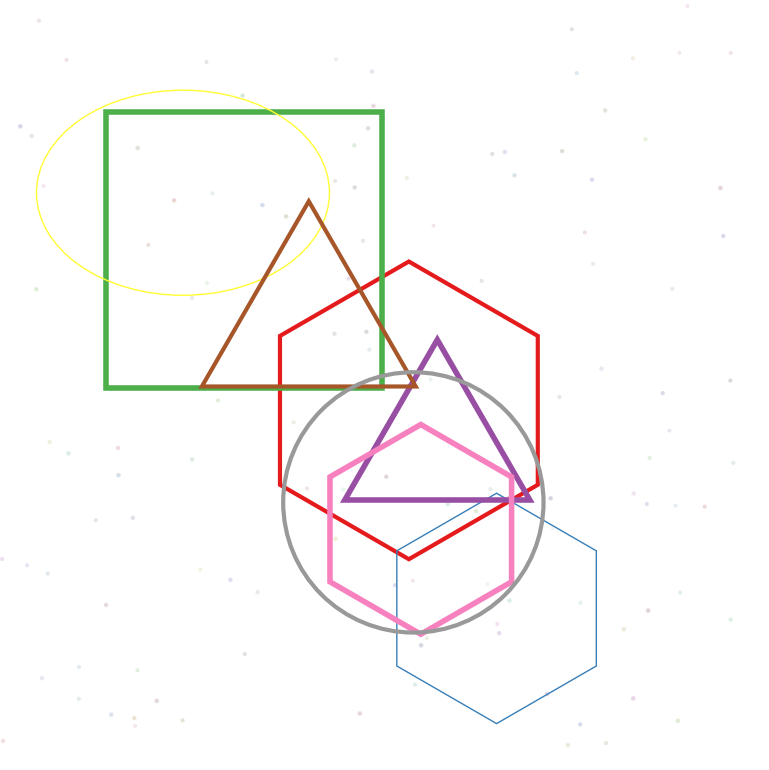[{"shape": "hexagon", "thickness": 1.5, "radius": 0.97, "center": [0.531, 0.467]}, {"shape": "hexagon", "thickness": 0.5, "radius": 0.75, "center": [0.645, 0.21]}, {"shape": "square", "thickness": 2, "radius": 0.9, "center": [0.317, 0.675]}, {"shape": "triangle", "thickness": 2, "radius": 0.69, "center": [0.568, 0.42]}, {"shape": "oval", "thickness": 0.5, "radius": 0.95, "center": [0.238, 0.75]}, {"shape": "triangle", "thickness": 1.5, "radius": 0.8, "center": [0.401, 0.578]}, {"shape": "hexagon", "thickness": 2, "radius": 0.68, "center": [0.546, 0.313]}, {"shape": "circle", "thickness": 1.5, "radius": 0.85, "center": [0.537, 0.348]}]